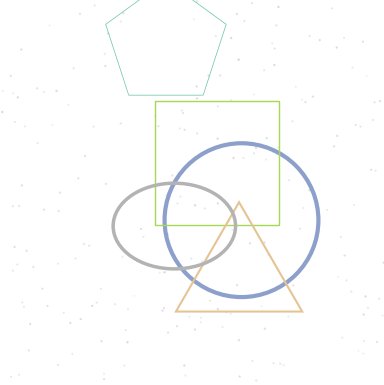[{"shape": "pentagon", "thickness": 0.5, "radius": 0.82, "center": [0.431, 0.886]}, {"shape": "circle", "thickness": 3, "radius": 1.0, "center": [0.627, 0.428]}, {"shape": "square", "thickness": 1, "radius": 0.81, "center": [0.563, 0.576]}, {"shape": "triangle", "thickness": 1.5, "radius": 0.95, "center": [0.621, 0.285]}, {"shape": "oval", "thickness": 2.5, "radius": 0.79, "center": [0.453, 0.413]}]